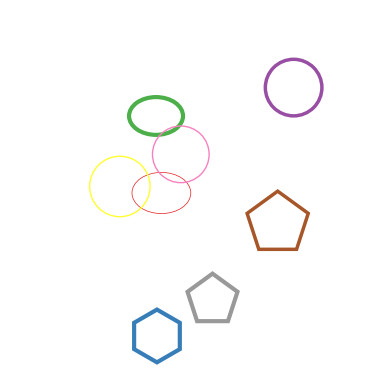[{"shape": "oval", "thickness": 0.5, "radius": 0.38, "center": [0.419, 0.499]}, {"shape": "hexagon", "thickness": 3, "radius": 0.34, "center": [0.408, 0.127]}, {"shape": "oval", "thickness": 3, "radius": 0.35, "center": [0.405, 0.699]}, {"shape": "circle", "thickness": 2.5, "radius": 0.37, "center": [0.763, 0.772]}, {"shape": "circle", "thickness": 1, "radius": 0.39, "center": [0.311, 0.516]}, {"shape": "pentagon", "thickness": 2.5, "radius": 0.42, "center": [0.721, 0.42]}, {"shape": "circle", "thickness": 1, "radius": 0.37, "center": [0.47, 0.599]}, {"shape": "pentagon", "thickness": 3, "radius": 0.34, "center": [0.552, 0.221]}]